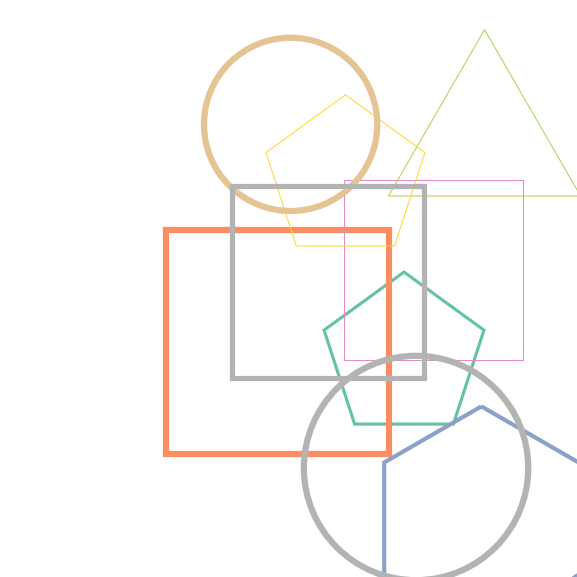[{"shape": "pentagon", "thickness": 1.5, "radius": 0.73, "center": [0.7, 0.383]}, {"shape": "square", "thickness": 3, "radius": 0.97, "center": [0.48, 0.407]}, {"shape": "hexagon", "thickness": 2, "radius": 0.97, "center": [0.834, 0.101]}, {"shape": "square", "thickness": 0.5, "radius": 0.78, "center": [0.751, 0.532]}, {"shape": "triangle", "thickness": 0.5, "radius": 0.96, "center": [0.839, 0.756]}, {"shape": "pentagon", "thickness": 0.5, "radius": 0.72, "center": [0.598, 0.69]}, {"shape": "circle", "thickness": 3, "radius": 0.75, "center": [0.503, 0.784]}, {"shape": "square", "thickness": 2.5, "radius": 0.83, "center": [0.568, 0.511]}, {"shape": "circle", "thickness": 3, "radius": 0.97, "center": [0.72, 0.189]}]